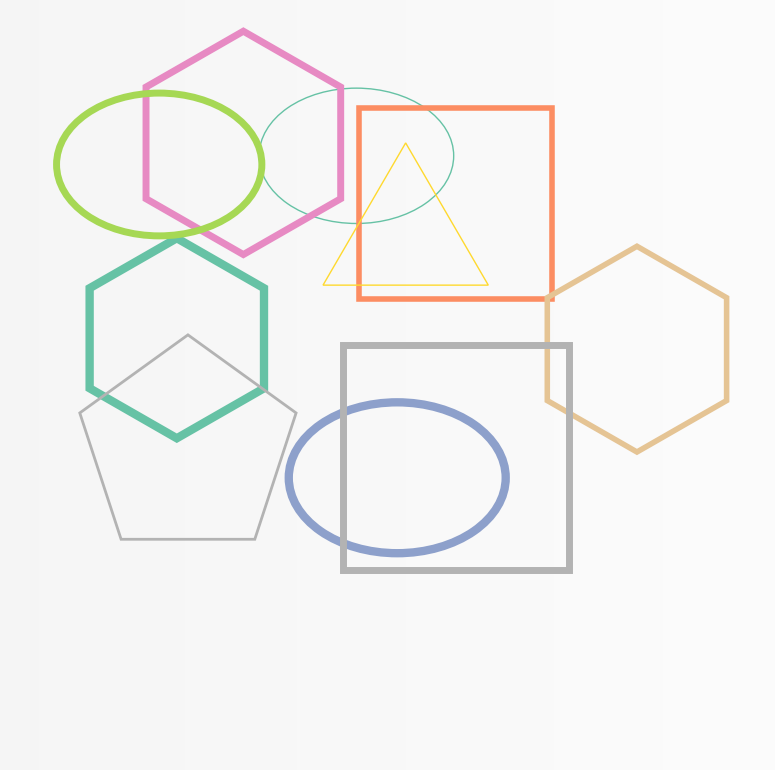[{"shape": "hexagon", "thickness": 3, "radius": 0.65, "center": [0.228, 0.561]}, {"shape": "oval", "thickness": 0.5, "radius": 0.63, "center": [0.46, 0.798]}, {"shape": "square", "thickness": 2, "radius": 0.62, "center": [0.588, 0.736]}, {"shape": "oval", "thickness": 3, "radius": 0.7, "center": [0.513, 0.38]}, {"shape": "hexagon", "thickness": 2.5, "radius": 0.73, "center": [0.314, 0.814]}, {"shape": "oval", "thickness": 2.5, "radius": 0.66, "center": [0.205, 0.786]}, {"shape": "triangle", "thickness": 0.5, "radius": 0.62, "center": [0.523, 0.691]}, {"shape": "hexagon", "thickness": 2, "radius": 0.67, "center": [0.822, 0.547]}, {"shape": "pentagon", "thickness": 1, "radius": 0.73, "center": [0.243, 0.418]}, {"shape": "square", "thickness": 2.5, "radius": 0.73, "center": [0.589, 0.406]}]